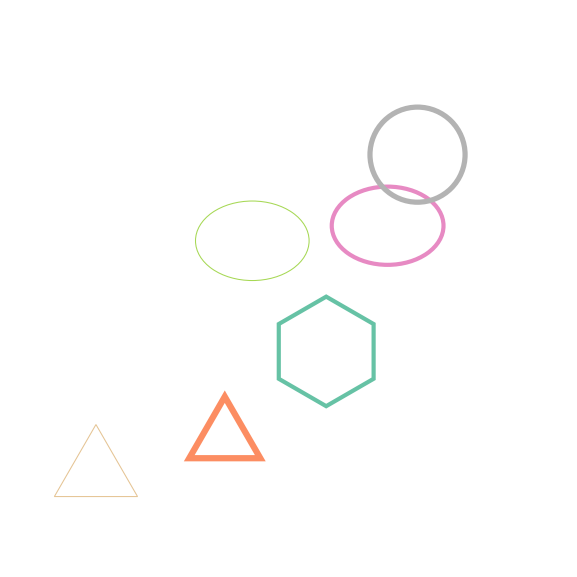[{"shape": "hexagon", "thickness": 2, "radius": 0.47, "center": [0.565, 0.391]}, {"shape": "triangle", "thickness": 3, "radius": 0.36, "center": [0.389, 0.241]}, {"shape": "oval", "thickness": 2, "radius": 0.48, "center": [0.671, 0.608]}, {"shape": "oval", "thickness": 0.5, "radius": 0.49, "center": [0.437, 0.582]}, {"shape": "triangle", "thickness": 0.5, "radius": 0.42, "center": [0.166, 0.181]}, {"shape": "circle", "thickness": 2.5, "radius": 0.41, "center": [0.723, 0.731]}]